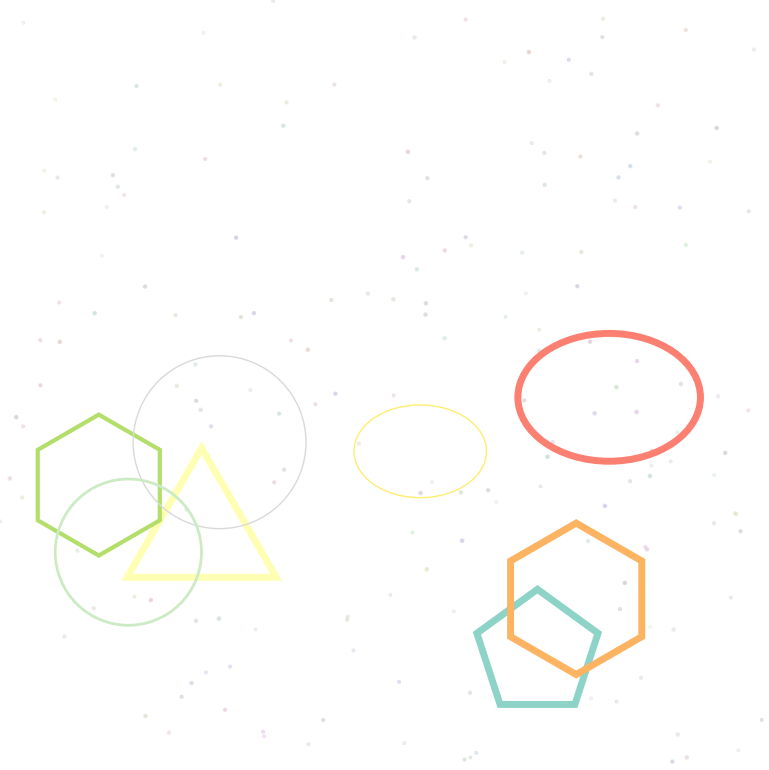[{"shape": "pentagon", "thickness": 2.5, "radius": 0.41, "center": [0.698, 0.152]}, {"shape": "triangle", "thickness": 2.5, "radius": 0.56, "center": [0.262, 0.306]}, {"shape": "oval", "thickness": 2.5, "radius": 0.59, "center": [0.791, 0.484]}, {"shape": "hexagon", "thickness": 2.5, "radius": 0.49, "center": [0.748, 0.222]}, {"shape": "hexagon", "thickness": 1.5, "radius": 0.46, "center": [0.128, 0.37]}, {"shape": "circle", "thickness": 0.5, "radius": 0.56, "center": [0.285, 0.426]}, {"shape": "circle", "thickness": 1, "radius": 0.47, "center": [0.167, 0.283]}, {"shape": "oval", "thickness": 0.5, "radius": 0.43, "center": [0.546, 0.414]}]